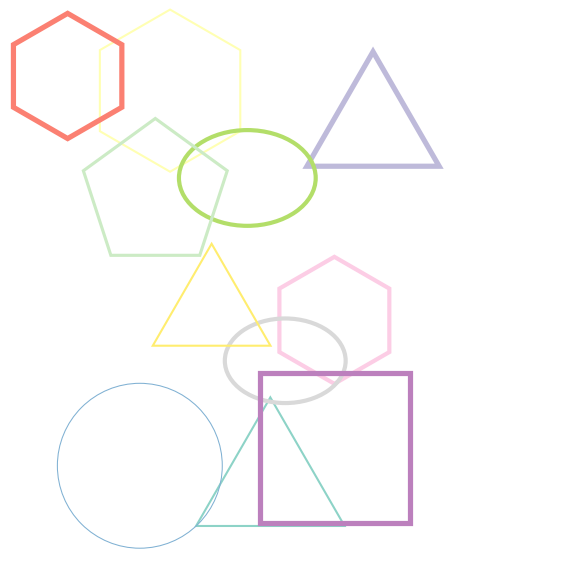[{"shape": "triangle", "thickness": 1, "radius": 0.74, "center": [0.468, 0.163]}, {"shape": "hexagon", "thickness": 1, "radius": 0.7, "center": [0.295, 0.842]}, {"shape": "triangle", "thickness": 2.5, "radius": 0.66, "center": [0.646, 0.777]}, {"shape": "hexagon", "thickness": 2.5, "radius": 0.54, "center": [0.117, 0.868]}, {"shape": "circle", "thickness": 0.5, "radius": 0.71, "center": [0.242, 0.193]}, {"shape": "oval", "thickness": 2, "radius": 0.59, "center": [0.428, 0.691]}, {"shape": "hexagon", "thickness": 2, "radius": 0.55, "center": [0.579, 0.444]}, {"shape": "oval", "thickness": 2, "radius": 0.52, "center": [0.494, 0.374]}, {"shape": "square", "thickness": 2.5, "radius": 0.65, "center": [0.58, 0.223]}, {"shape": "pentagon", "thickness": 1.5, "radius": 0.65, "center": [0.269, 0.663]}, {"shape": "triangle", "thickness": 1, "radius": 0.59, "center": [0.366, 0.459]}]